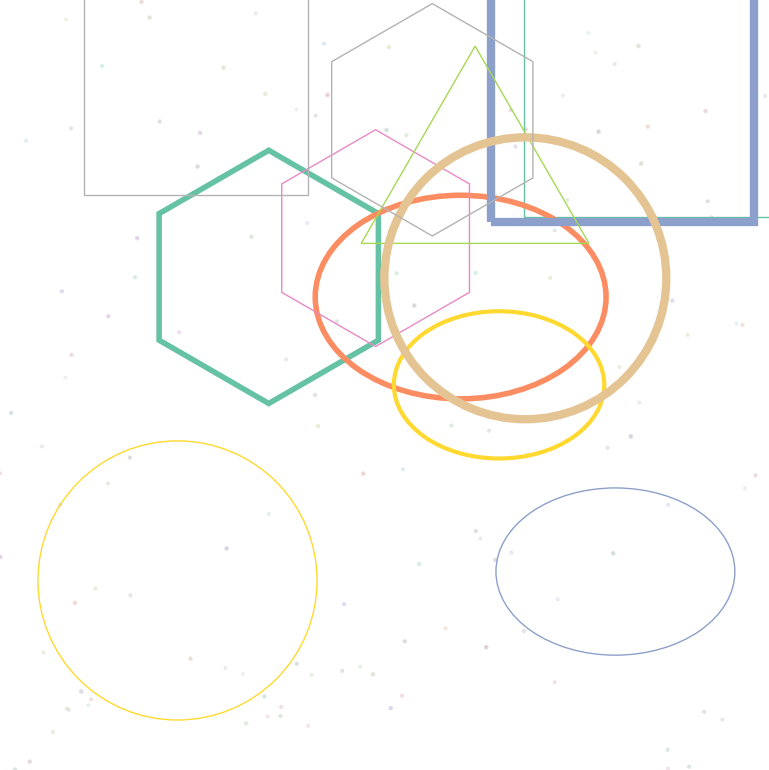[{"shape": "square", "thickness": 0.5, "radius": 0.81, "center": [0.842, 0.88]}, {"shape": "hexagon", "thickness": 2, "radius": 0.82, "center": [0.349, 0.64]}, {"shape": "oval", "thickness": 2, "radius": 0.94, "center": [0.598, 0.614]}, {"shape": "square", "thickness": 3, "radius": 0.85, "center": [0.808, 0.883]}, {"shape": "oval", "thickness": 0.5, "radius": 0.78, "center": [0.799, 0.258]}, {"shape": "hexagon", "thickness": 0.5, "radius": 0.7, "center": [0.488, 0.691]}, {"shape": "triangle", "thickness": 0.5, "radius": 0.85, "center": [0.617, 0.769]}, {"shape": "oval", "thickness": 1.5, "radius": 0.68, "center": [0.648, 0.5]}, {"shape": "circle", "thickness": 0.5, "radius": 0.91, "center": [0.231, 0.246]}, {"shape": "circle", "thickness": 3, "radius": 0.92, "center": [0.682, 0.639]}, {"shape": "square", "thickness": 0.5, "radius": 0.73, "center": [0.254, 0.892]}, {"shape": "hexagon", "thickness": 0.5, "radius": 0.75, "center": [0.561, 0.844]}]